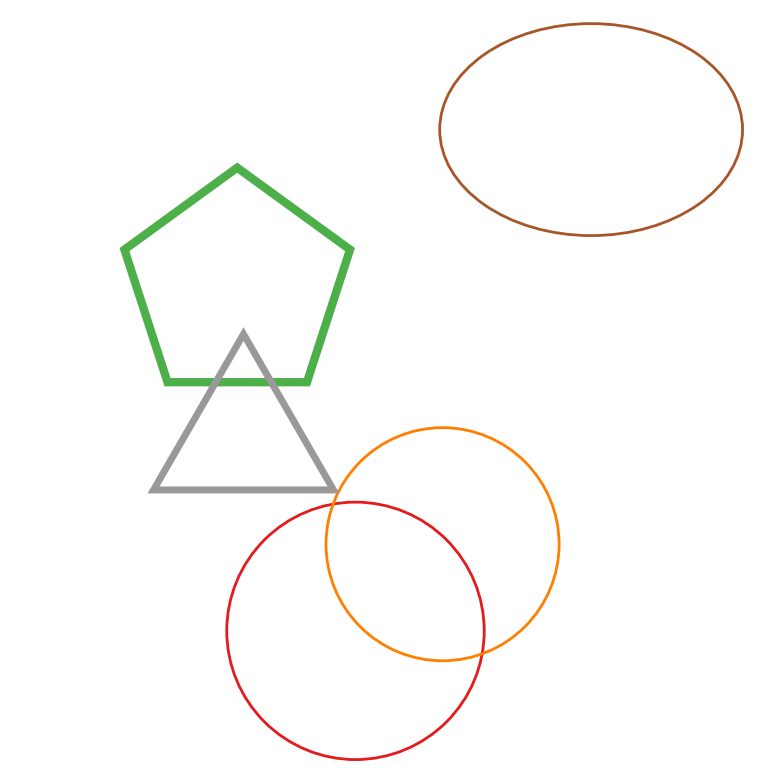[{"shape": "circle", "thickness": 1, "radius": 0.84, "center": [0.462, 0.181]}, {"shape": "pentagon", "thickness": 3, "radius": 0.77, "center": [0.308, 0.628]}, {"shape": "circle", "thickness": 1, "radius": 0.76, "center": [0.575, 0.293]}, {"shape": "oval", "thickness": 1, "radius": 0.98, "center": [0.768, 0.832]}, {"shape": "triangle", "thickness": 2.5, "radius": 0.67, "center": [0.316, 0.431]}]